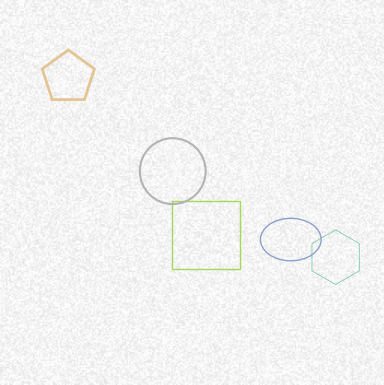[{"shape": "hexagon", "thickness": 0.5, "radius": 0.35, "center": [0.872, 0.332]}, {"shape": "oval", "thickness": 1, "radius": 0.39, "center": [0.755, 0.378]}, {"shape": "square", "thickness": 1, "radius": 0.44, "center": [0.535, 0.39]}, {"shape": "pentagon", "thickness": 2, "radius": 0.36, "center": [0.177, 0.799]}, {"shape": "circle", "thickness": 1.5, "radius": 0.43, "center": [0.449, 0.555]}]